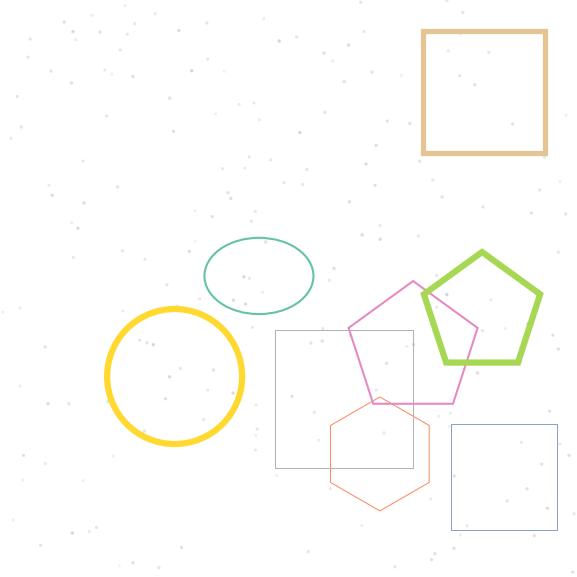[{"shape": "oval", "thickness": 1, "radius": 0.47, "center": [0.448, 0.521]}, {"shape": "hexagon", "thickness": 0.5, "radius": 0.49, "center": [0.658, 0.213]}, {"shape": "square", "thickness": 0.5, "radius": 0.46, "center": [0.872, 0.173]}, {"shape": "pentagon", "thickness": 1, "radius": 0.59, "center": [0.715, 0.395]}, {"shape": "pentagon", "thickness": 3, "radius": 0.53, "center": [0.835, 0.457]}, {"shape": "circle", "thickness": 3, "radius": 0.58, "center": [0.302, 0.347]}, {"shape": "square", "thickness": 2.5, "radius": 0.53, "center": [0.838, 0.84]}, {"shape": "square", "thickness": 0.5, "radius": 0.59, "center": [0.596, 0.308]}]